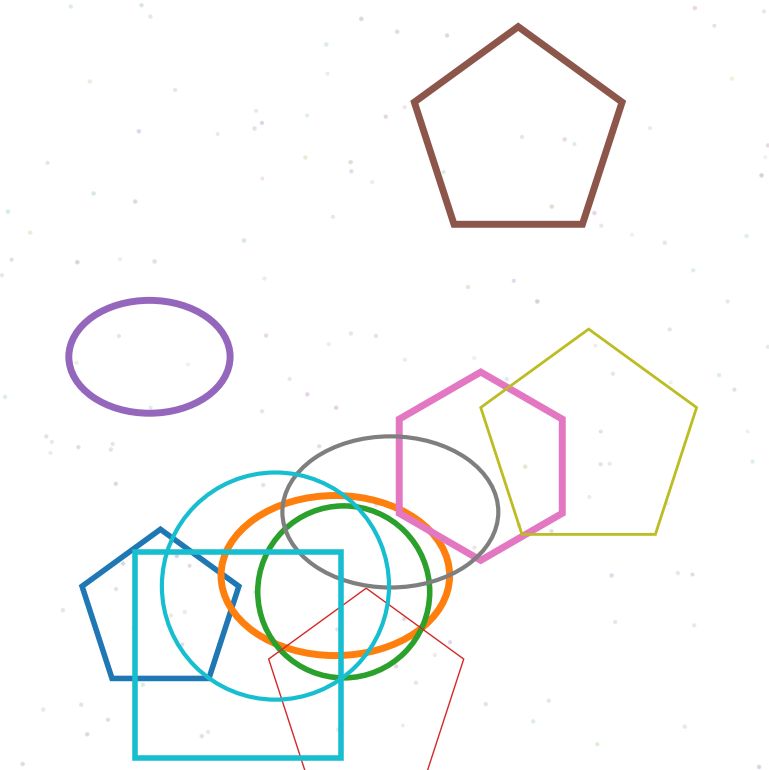[{"shape": "pentagon", "thickness": 2, "radius": 0.54, "center": [0.208, 0.206]}, {"shape": "oval", "thickness": 2.5, "radius": 0.74, "center": [0.435, 0.253]}, {"shape": "circle", "thickness": 2, "radius": 0.56, "center": [0.446, 0.231]}, {"shape": "pentagon", "thickness": 0.5, "radius": 0.67, "center": [0.476, 0.103]}, {"shape": "oval", "thickness": 2.5, "radius": 0.52, "center": [0.194, 0.537]}, {"shape": "pentagon", "thickness": 2.5, "radius": 0.71, "center": [0.673, 0.823]}, {"shape": "hexagon", "thickness": 2.5, "radius": 0.61, "center": [0.624, 0.395]}, {"shape": "oval", "thickness": 1.5, "radius": 0.7, "center": [0.507, 0.335]}, {"shape": "pentagon", "thickness": 1, "radius": 0.74, "center": [0.765, 0.425]}, {"shape": "circle", "thickness": 1.5, "radius": 0.74, "center": [0.358, 0.239]}, {"shape": "square", "thickness": 2, "radius": 0.67, "center": [0.309, 0.149]}]